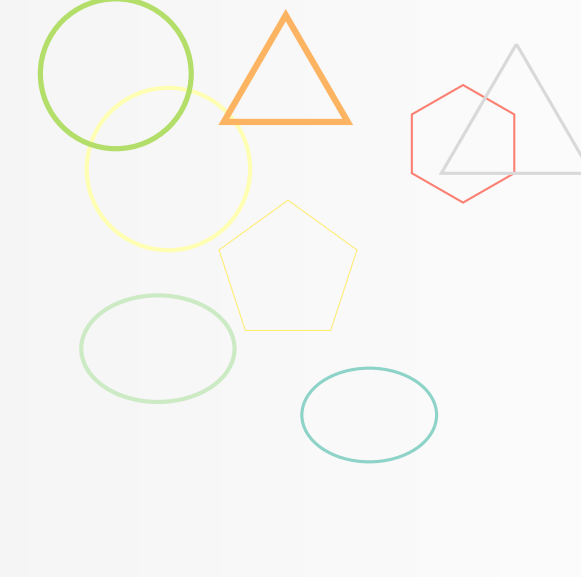[{"shape": "oval", "thickness": 1.5, "radius": 0.58, "center": [0.635, 0.281]}, {"shape": "circle", "thickness": 2, "radius": 0.7, "center": [0.29, 0.706]}, {"shape": "hexagon", "thickness": 1, "radius": 0.51, "center": [0.797, 0.75]}, {"shape": "triangle", "thickness": 3, "radius": 0.62, "center": [0.492, 0.85]}, {"shape": "circle", "thickness": 2.5, "radius": 0.65, "center": [0.199, 0.871]}, {"shape": "triangle", "thickness": 1.5, "radius": 0.75, "center": [0.888, 0.774]}, {"shape": "oval", "thickness": 2, "radius": 0.66, "center": [0.272, 0.395]}, {"shape": "pentagon", "thickness": 0.5, "radius": 0.62, "center": [0.495, 0.528]}]